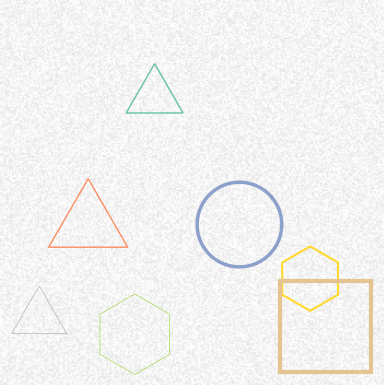[{"shape": "triangle", "thickness": 1, "radius": 0.43, "center": [0.402, 0.749]}, {"shape": "triangle", "thickness": 1, "radius": 0.59, "center": [0.229, 0.417]}, {"shape": "circle", "thickness": 2.5, "radius": 0.55, "center": [0.622, 0.417]}, {"shape": "hexagon", "thickness": 0.5, "radius": 0.52, "center": [0.35, 0.132]}, {"shape": "hexagon", "thickness": 1.5, "radius": 0.42, "center": [0.806, 0.276]}, {"shape": "square", "thickness": 3, "radius": 0.59, "center": [0.845, 0.152]}, {"shape": "triangle", "thickness": 0.5, "radius": 0.41, "center": [0.102, 0.175]}]